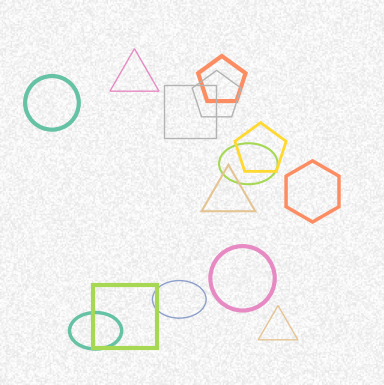[{"shape": "circle", "thickness": 3, "radius": 0.35, "center": [0.135, 0.733]}, {"shape": "oval", "thickness": 2.5, "radius": 0.34, "center": [0.248, 0.141]}, {"shape": "hexagon", "thickness": 2.5, "radius": 0.4, "center": [0.812, 0.503]}, {"shape": "pentagon", "thickness": 3, "radius": 0.32, "center": [0.576, 0.79]}, {"shape": "oval", "thickness": 1, "radius": 0.35, "center": [0.466, 0.222]}, {"shape": "triangle", "thickness": 1, "radius": 0.37, "center": [0.349, 0.8]}, {"shape": "circle", "thickness": 3, "radius": 0.42, "center": [0.63, 0.277]}, {"shape": "oval", "thickness": 1.5, "radius": 0.38, "center": [0.645, 0.575]}, {"shape": "square", "thickness": 3, "radius": 0.41, "center": [0.324, 0.178]}, {"shape": "pentagon", "thickness": 2, "radius": 0.35, "center": [0.677, 0.611]}, {"shape": "triangle", "thickness": 1.5, "radius": 0.4, "center": [0.593, 0.492]}, {"shape": "triangle", "thickness": 1, "radius": 0.3, "center": [0.722, 0.147]}, {"shape": "square", "thickness": 1, "radius": 0.34, "center": [0.493, 0.71]}, {"shape": "pentagon", "thickness": 1, "radius": 0.33, "center": [0.563, 0.751]}]